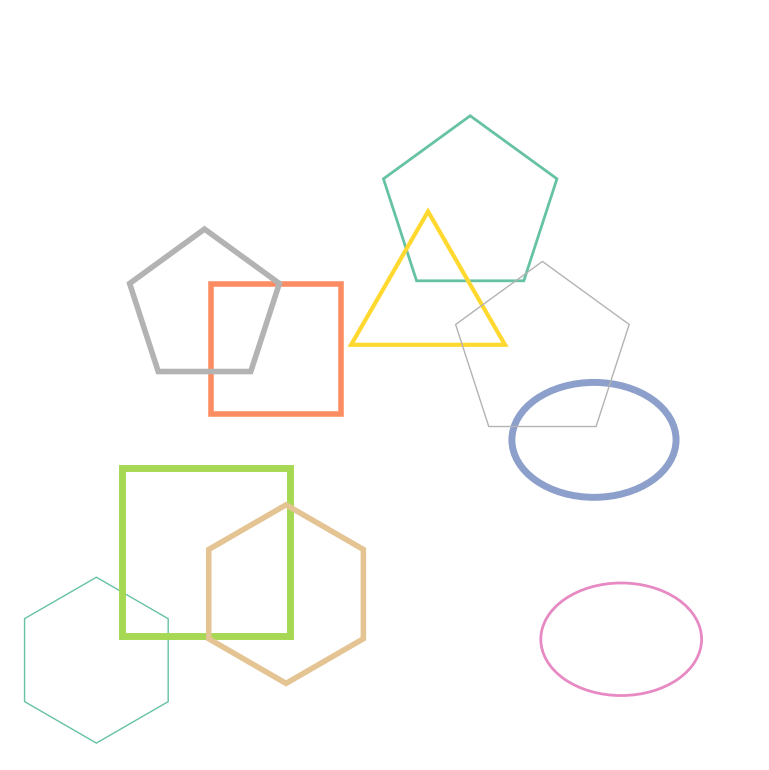[{"shape": "hexagon", "thickness": 0.5, "radius": 0.54, "center": [0.125, 0.143]}, {"shape": "pentagon", "thickness": 1, "radius": 0.59, "center": [0.611, 0.731]}, {"shape": "square", "thickness": 2, "radius": 0.42, "center": [0.358, 0.546]}, {"shape": "oval", "thickness": 2.5, "radius": 0.53, "center": [0.771, 0.429]}, {"shape": "oval", "thickness": 1, "radius": 0.52, "center": [0.807, 0.17]}, {"shape": "square", "thickness": 2.5, "radius": 0.55, "center": [0.268, 0.283]}, {"shape": "triangle", "thickness": 1.5, "radius": 0.58, "center": [0.556, 0.61]}, {"shape": "hexagon", "thickness": 2, "radius": 0.58, "center": [0.371, 0.228]}, {"shape": "pentagon", "thickness": 2, "radius": 0.51, "center": [0.266, 0.6]}, {"shape": "pentagon", "thickness": 0.5, "radius": 0.59, "center": [0.704, 0.542]}]